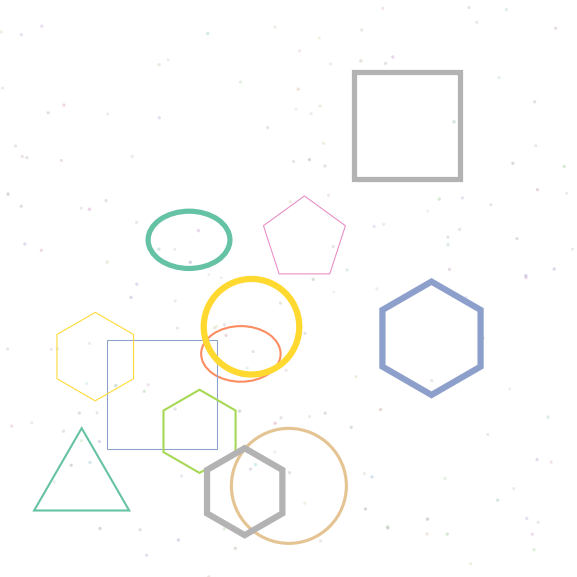[{"shape": "triangle", "thickness": 1, "radius": 0.48, "center": [0.141, 0.163]}, {"shape": "oval", "thickness": 2.5, "radius": 0.35, "center": [0.327, 0.584]}, {"shape": "oval", "thickness": 1, "radius": 0.34, "center": [0.417, 0.386]}, {"shape": "hexagon", "thickness": 3, "radius": 0.49, "center": [0.747, 0.413]}, {"shape": "square", "thickness": 0.5, "radius": 0.48, "center": [0.281, 0.316]}, {"shape": "pentagon", "thickness": 0.5, "radius": 0.37, "center": [0.527, 0.585]}, {"shape": "hexagon", "thickness": 1, "radius": 0.36, "center": [0.346, 0.252]}, {"shape": "hexagon", "thickness": 0.5, "radius": 0.38, "center": [0.165, 0.382]}, {"shape": "circle", "thickness": 3, "radius": 0.41, "center": [0.436, 0.433]}, {"shape": "circle", "thickness": 1.5, "radius": 0.5, "center": [0.5, 0.158]}, {"shape": "hexagon", "thickness": 3, "radius": 0.38, "center": [0.424, 0.148]}, {"shape": "square", "thickness": 2.5, "radius": 0.46, "center": [0.705, 0.782]}]